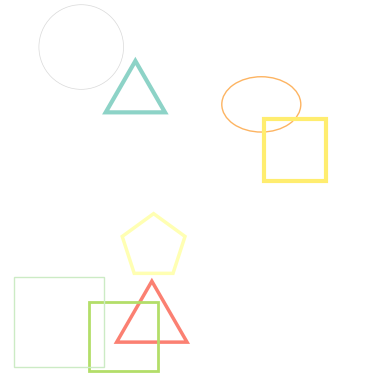[{"shape": "triangle", "thickness": 3, "radius": 0.44, "center": [0.352, 0.753]}, {"shape": "pentagon", "thickness": 2.5, "radius": 0.43, "center": [0.399, 0.359]}, {"shape": "triangle", "thickness": 2.5, "radius": 0.53, "center": [0.394, 0.164]}, {"shape": "oval", "thickness": 1, "radius": 0.51, "center": [0.679, 0.729]}, {"shape": "square", "thickness": 2, "radius": 0.45, "center": [0.321, 0.127]}, {"shape": "circle", "thickness": 0.5, "radius": 0.55, "center": [0.211, 0.878]}, {"shape": "square", "thickness": 1, "radius": 0.58, "center": [0.153, 0.164]}, {"shape": "square", "thickness": 3, "radius": 0.4, "center": [0.765, 0.612]}]